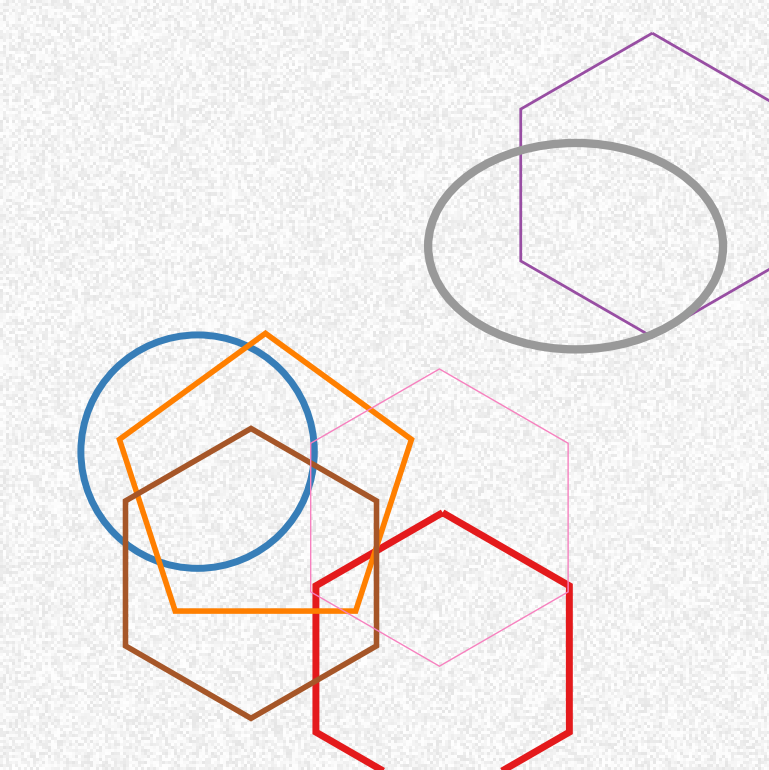[{"shape": "hexagon", "thickness": 2.5, "radius": 0.95, "center": [0.575, 0.144]}, {"shape": "circle", "thickness": 2.5, "radius": 0.76, "center": [0.257, 0.413]}, {"shape": "hexagon", "thickness": 1, "radius": 0.99, "center": [0.847, 0.76]}, {"shape": "pentagon", "thickness": 2, "radius": 1.0, "center": [0.345, 0.368]}, {"shape": "hexagon", "thickness": 2, "radius": 0.94, "center": [0.326, 0.255]}, {"shape": "hexagon", "thickness": 0.5, "radius": 0.97, "center": [0.571, 0.328]}, {"shape": "oval", "thickness": 3, "radius": 0.96, "center": [0.748, 0.68]}]